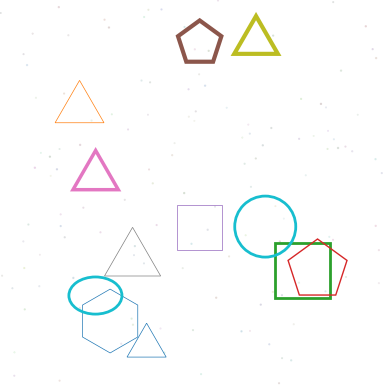[{"shape": "triangle", "thickness": 0.5, "radius": 0.29, "center": [0.381, 0.102]}, {"shape": "hexagon", "thickness": 0.5, "radius": 0.41, "center": [0.286, 0.166]}, {"shape": "triangle", "thickness": 0.5, "radius": 0.37, "center": [0.207, 0.718]}, {"shape": "square", "thickness": 2, "radius": 0.36, "center": [0.786, 0.298]}, {"shape": "pentagon", "thickness": 1, "radius": 0.4, "center": [0.825, 0.299]}, {"shape": "square", "thickness": 0.5, "radius": 0.29, "center": [0.518, 0.409]}, {"shape": "pentagon", "thickness": 3, "radius": 0.3, "center": [0.519, 0.888]}, {"shape": "triangle", "thickness": 2.5, "radius": 0.34, "center": [0.248, 0.541]}, {"shape": "triangle", "thickness": 0.5, "radius": 0.42, "center": [0.344, 0.325]}, {"shape": "triangle", "thickness": 3, "radius": 0.33, "center": [0.665, 0.893]}, {"shape": "circle", "thickness": 2, "radius": 0.4, "center": [0.689, 0.411]}, {"shape": "oval", "thickness": 2, "radius": 0.34, "center": [0.248, 0.232]}]